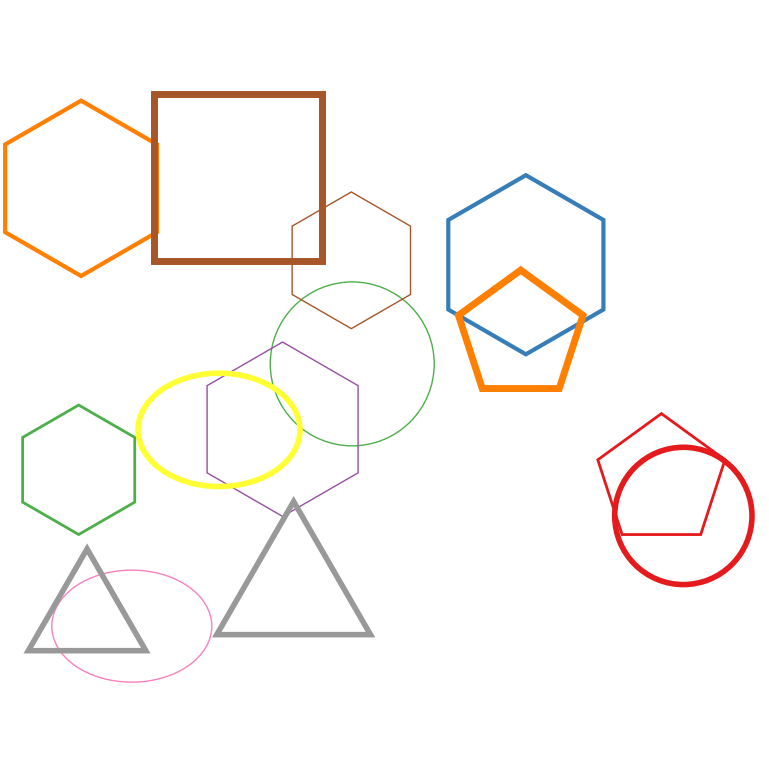[{"shape": "circle", "thickness": 2, "radius": 0.45, "center": [0.887, 0.33]}, {"shape": "pentagon", "thickness": 1, "radius": 0.43, "center": [0.859, 0.376]}, {"shape": "hexagon", "thickness": 1.5, "radius": 0.58, "center": [0.683, 0.656]}, {"shape": "circle", "thickness": 0.5, "radius": 0.53, "center": [0.457, 0.527]}, {"shape": "hexagon", "thickness": 1, "radius": 0.42, "center": [0.102, 0.39]}, {"shape": "hexagon", "thickness": 0.5, "radius": 0.57, "center": [0.367, 0.443]}, {"shape": "pentagon", "thickness": 2.5, "radius": 0.43, "center": [0.676, 0.564]}, {"shape": "hexagon", "thickness": 1.5, "radius": 0.57, "center": [0.105, 0.755]}, {"shape": "oval", "thickness": 2, "radius": 0.53, "center": [0.284, 0.442]}, {"shape": "square", "thickness": 2.5, "radius": 0.54, "center": [0.309, 0.769]}, {"shape": "hexagon", "thickness": 0.5, "radius": 0.44, "center": [0.456, 0.662]}, {"shape": "oval", "thickness": 0.5, "radius": 0.52, "center": [0.171, 0.187]}, {"shape": "triangle", "thickness": 2, "radius": 0.58, "center": [0.381, 0.233]}, {"shape": "triangle", "thickness": 2, "radius": 0.44, "center": [0.113, 0.199]}]